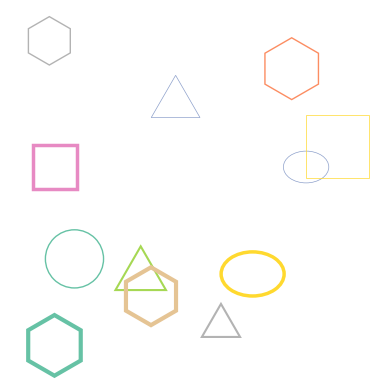[{"shape": "hexagon", "thickness": 3, "radius": 0.39, "center": [0.141, 0.103]}, {"shape": "circle", "thickness": 1, "radius": 0.38, "center": [0.193, 0.328]}, {"shape": "hexagon", "thickness": 1, "radius": 0.4, "center": [0.758, 0.822]}, {"shape": "oval", "thickness": 0.5, "radius": 0.29, "center": [0.795, 0.566]}, {"shape": "triangle", "thickness": 0.5, "radius": 0.37, "center": [0.456, 0.731]}, {"shape": "square", "thickness": 2.5, "radius": 0.29, "center": [0.143, 0.565]}, {"shape": "triangle", "thickness": 1.5, "radius": 0.38, "center": [0.365, 0.284]}, {"shape": "oval", "thickness": 2.5, "radius": 0.41, "center": [0.656, 0.288]}, {"shape": "square", "thickness": 0.5, "radius": 0.41, "center": [0.876, 0.619]}, {"shape": "hexagon", "thickness": 3, "radius": 0.38, "center": [0.392, 0.231]}, {"shape": "triangle", "thickness": 1.5, "radius": 0.29, "center": [0.574, 0.153]}, {"shape": "hexagon", "thickness": 1, "radius": 0.31, "center": [0.128, 0.894]}]